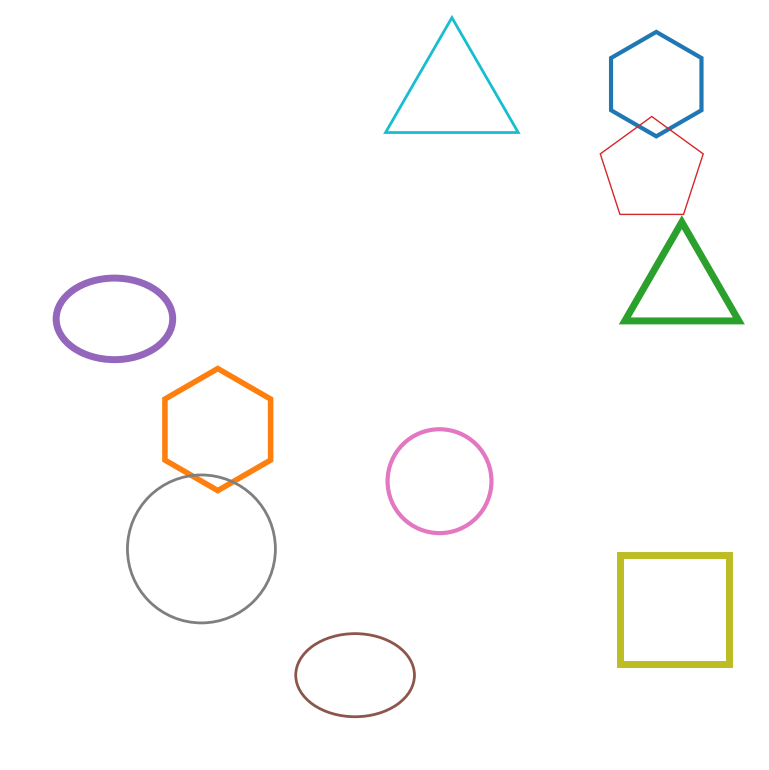[{"shape": "hexagon", "thickness": 1.5, "radius": 0.34, "center": [0.852, 0.891]}, {"shape": "hexagon", "thickness": 2, "radius": 0.4, "center": [0.283, 0.442]}, {"shape": "triangle", "thickness": 2.5, "radius": 0.43, "center": [0.885, 0.626]}, {"shape": "pentagon", "thickness": 0.5, "radius": 0.35, "center": [0.846, 0.778]}, {"shape": "oval", "thickness": 2.5, "radius": 0.38, "center": [0.149, 0.586]}, {"shape": "oval", "thickness": 1, "radius": 0.39, "center": [0.461, 0.123]}, {"shape": "circle", "thickness": 1.5, "radius": 0.34, "center": [0.571, 0.375]}, {"shape": "circle", "thickness": 1, "radius": 0.48, "center": [0.262, 0.287]}, {"shape": "square", "thickness": 2.5, "radius": 0.35, "center": [0.876, 0.208]}, {"shape": "triangle", "thickness": 1, "radius": 0.5, "center": [0.587, 0.878]}]